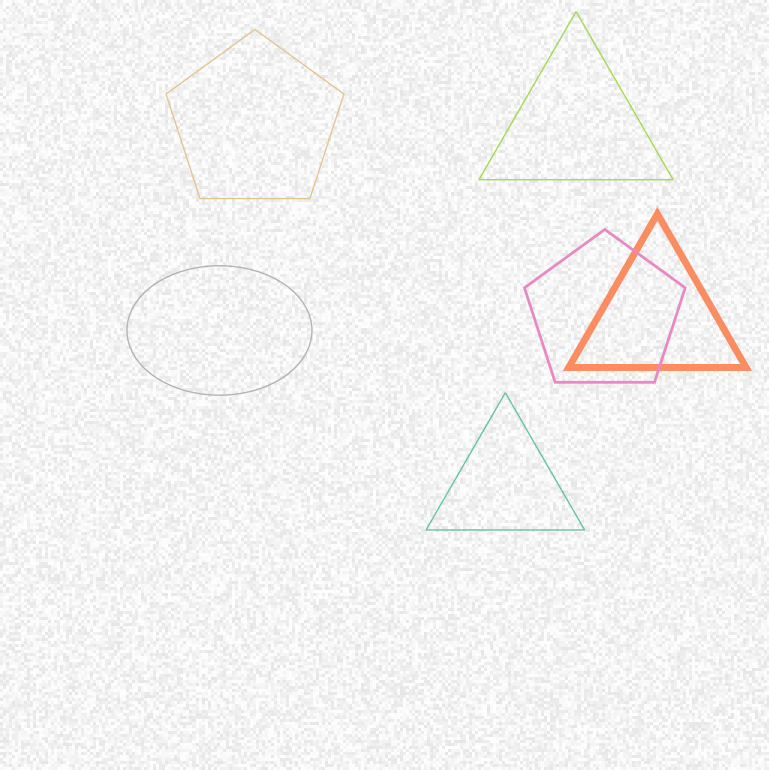[{"shape": "triangle", "thickness": 0.5, "radius": 0.59, "center": [0.656, 0.371]}, {"shape": "triangle", "thickness": 2.5, "radius": 0.66, "center": [0.854, 0.589]}, {"shape": "pentagon", "thickness": 1, "radius": 0.55, "center": [0.785, 0.592]}, {"shape": "triangle", "thickness": 0.5, "radius": 0.73, "center": [0.748, 0.839]}, {"shape": "pentagon", "thickness": 0.5, "radius": 0.61, "center": [0.331, 0.84]}, {"shape": "oval", "thickness": 0.5, "radius": 0.6, "center": [0.285, 0.571]}]